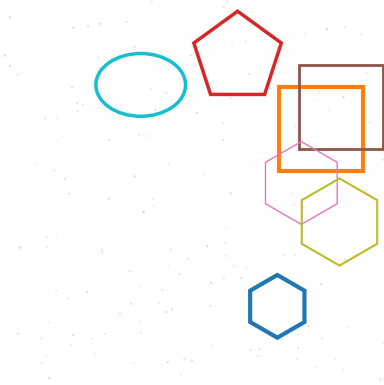[{"shape": "hexagon", "thickness": 3, "radius": 0.41, "center": [0.72, 0.204]}, {"shape": "square", "thickness": 3, "radius": 0.54, "center": [0.834, 0.664]}, {"shape": "pentagon", "thickness": 2.5, "radius": 0.6, "center": [0.617, 0.851]}, {"shape": "square", "thickness": 2, "radius": 0.55, "center": [0.885, 0.722]}, {"shape": "hexagon", "thickness": 1, "radius": 0.54, "center": [0.783, 0.525]}, {"shape": "hexagon", "thickness": 1.5, "radius": 0.57, "center": [0.882, 0.423]}, {"shape": "oval", "thickness": 2.5, "radius": 0.58, "center": [0.366, 0.78]}]